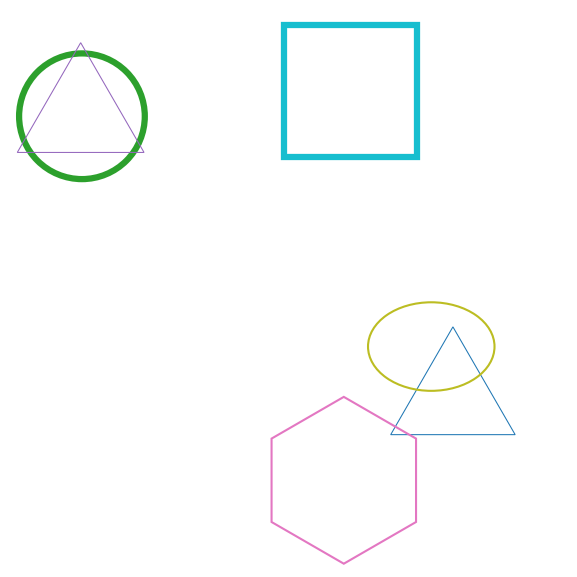[{"shape": "triangle", "thickness": 0.5, "radius": 0.62, "center": [0.784, 0.309]}, {"shape": "circle", "thickness": 3, "radius": 0.54, "center": [0.142, 0.798]}, {"shape": "triangle", "thickness": 0.5, "radius": 0.63, "center": [0.14, 0.799]}, {"shape": "hexagon", "thickness": 1, "radius": 0.72, "center": [0.595, 0.167]}, {"shape": "oval", "thickness": 1, "radius": 0.55, "center": [0.747, 0.399]}, {"shape": "square", "thickness": 3, "radius": 0.58, "center": [0.607, 0.842]}]